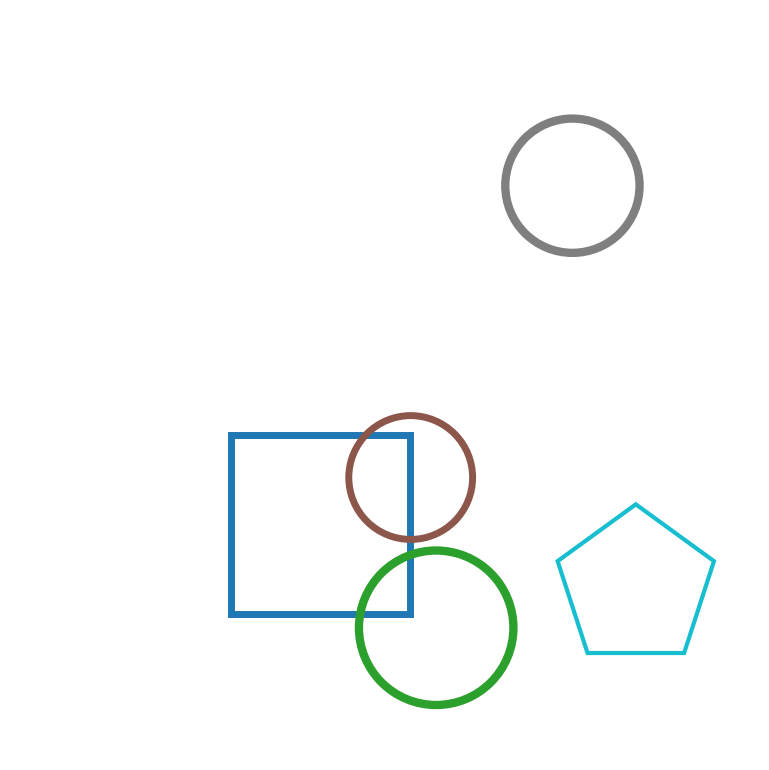[{"shape": "square", "thickness": 2.5, "radius": 0.58, "center": [0.416, 0.319]}, {"shape": "circle", "thickness": 3, "radius": 0.5, "center": [0.566, 0.185]}, {"shape": "circle", "thickness": 2.5, "radius": 0.4, "center": [0.533, 0.38]}, {"shape": "circle", "thickness": 3, "radius": 0.44, "center": [0.743, 0.759]}, {"shape": "pentagon", "thickness": 1.5, "radius": 0.53, "center": [0.826, 0.238]}]